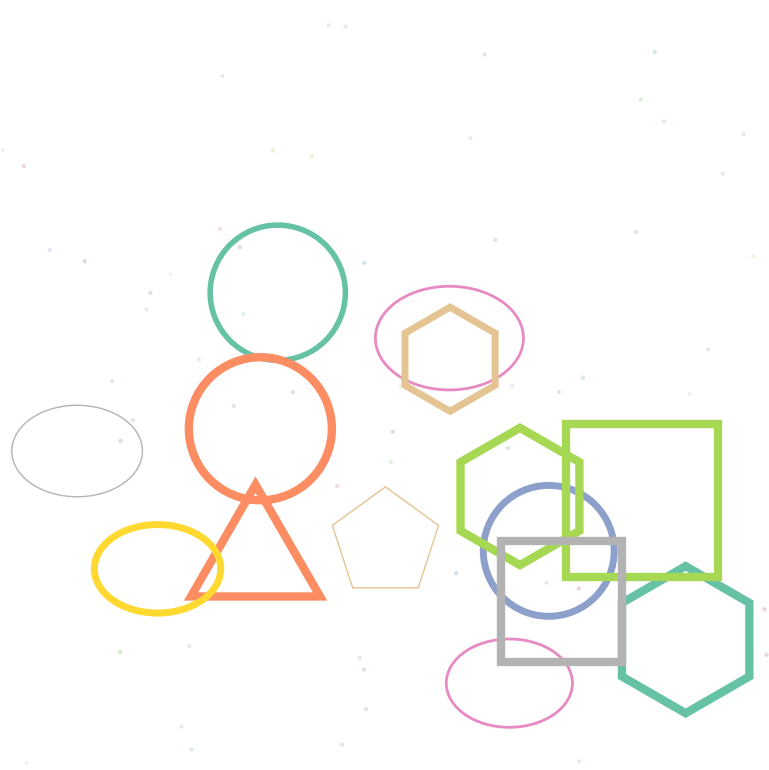[{"shape": "hexagon", "thickness": 3, "radius": 0.48, "center": [0.89, 0.169]}, {"shape": "circle", "thickness": 2, "radius": 0.44, "center": [0.361, 0.62]}, {"shape": "circle", "thickness": 3, "radius": 0.46, "center": [0.338, 0.443]}, {"shape": "triangle", "thickness": 3, "radius": 0.48, "center": [0.332, 0.274]}, {"shape": "circle", "thickness": 2.5, "radius": 0.43, "center": [0.713, 0.285]}, {"shape": "oval", "thickness": 1, "radius": 0.41, "center": [0.662, 0.113]}, {"shape": "oval", "thickness": 1, "radius": 0.48, "center": [0.584, 0.561]}, {"shape": "square", "thickness": 3, "radius": 0.49, "center": [0.834, 0.35]}, {"shape": "hexagon", "thickness": 3, "radius": 0.45, "center": [0.675, 0.355]}, {"shape": "oval", "thickness": 2.5, "radius": 0.41, "center": [0.205, 0.261]}, {"shape": "hexagon", "thickness": 2.5, "radius": 0.34, "center": [0.584, 0.533]}, {"shape": "pentagon", "thickness": 0.5, "radius": 0.36, "center": [0.501, 0.295]}, {"shape": "oval", "thickness": 0.5, "radius": 0.42, "center": [0.1, 0.414]}, {"shape": "square", "thickness": 3, "radius": 0.39, "center": [0.73, 0.219]}]